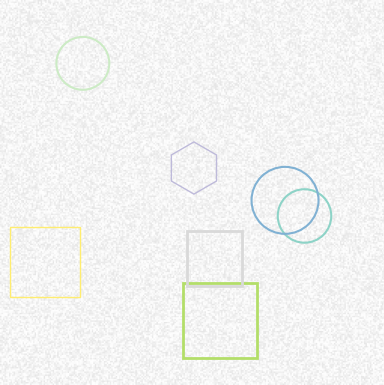[{"shape": "circle", "thickness": 1.5, "radius": 0.35, "center": [0.791, 0.439]}, {"shape": "hexagon", "thickness": 1, "radius": 0.34, "center": [0.504, 0.564]}, {"shape": "circle", "thickness": 1.5, "radius": 0.43, "center": [0.74, 0.48]}, {"shape": "square", "thickness": 2, "radius": 0.48, "center": [0.572, 0.168]}, {"shape": "square", "thickness": 2, "radius": 0.36, "center": [0.558, 0.328]}, {"shape": "circle", "thickness": 1.5, "radius": 0.34, "center": [0.215, 0.835]}, {"shape": "square", "thickness": 1, "radius": 0.46, "center": [0.116, 0.319]}]